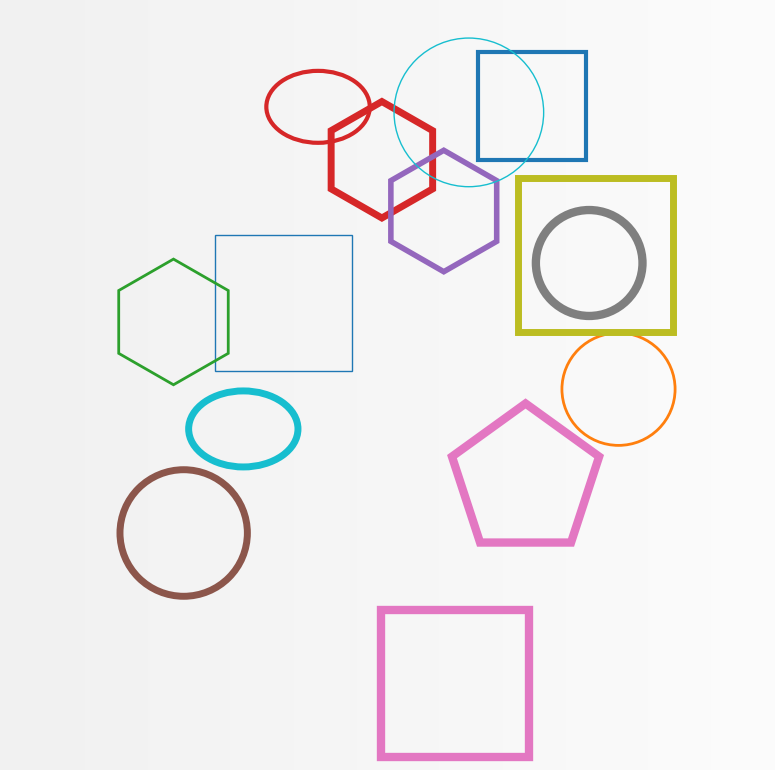[{"shape": "square", "thickness": 1.5, "radius": 0.35, "center": [0.686, 0.862]}, {"shape": "square", "thickness": 0.5, "radius": 0.44, "center": [0.366, 0.607]}, {"shape": "circle", "thickness": 1, "radius": 0.37, "center": [0.798, 0.495]}, {"shape": "hexagon", "thickness": 1, "radius": 0.41, "center": [0.224, 0.582]}, {"shape": "hexagon", "thickness": 2.5, "radius": 0.38, "center": [0.493, 0.793]}, {"shape": "oval", "thickness": 1.5, "radius": 0.33, "center": [0.41, 0.861]}, {"shape": "hexagon", "thickness": 2, "radius": 0.39, "center": [0.573, 0.726]}, {"shape": "circle", "thickness": 2.5, "radius": 0.41, "center": [0.237, 0.308]}, {"shape": "pentagon", "thickness": 3, "radius": 0.5, "center": [0.678, 0.376]}, {"shape": "square", "thickness": 3, "radius": 0.48, "center": [0.588, 0.112]}, {"shape": "circle", "thickness": 3, "radius": 0.34, "center": [0.76, 0.658]}, {"shape": "square", "thickness": 2.5, "radius": 0.5, "center": [0.768, 0.669]}, {"shape": "circle", "thickness": 0.5, "radius": 0.48, "center": [0.605, 0.854]}, {"shape": "oval", "thickness": 2.5, "radius": 0.35, "center": [0.314, 0.443]}]